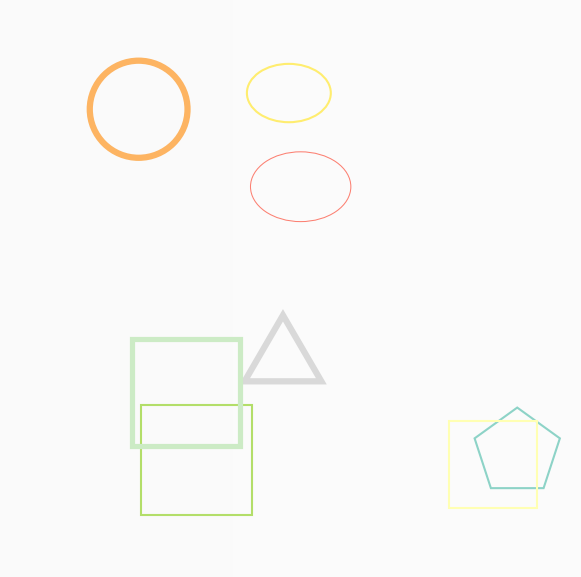[{"shape": "pentagon", "thickness": 1, "radius": 0.39, "center": [0.89, 0.216]}, {"shape": "square", "thickness": 1, "radius": 0.38, "center": [0.848, 0.194]}, {"shape": "oval", "thickness": 0.5, "radius": 0.43, "center": [0.517, 0.676]}, {"shape": "circle", "thickness": 3, "radius": 0.42, "center": [0.239, 0.81]}, {"shape": "square", "thickness": 1, "radius": 0.48, "center": [0.338, 0.203]}, {"shape": "triangle", "thickness": 3, "radius": 0.38, "center": [0.487, 0.377]}, {"shape": "square", "thickness": 2.5, "radius": 0.46, "center": [0.32, 0.32]}, {"shape": "oval", "thickness": 1, "radius": 0.36, "center": [0.497, 0.838]}]